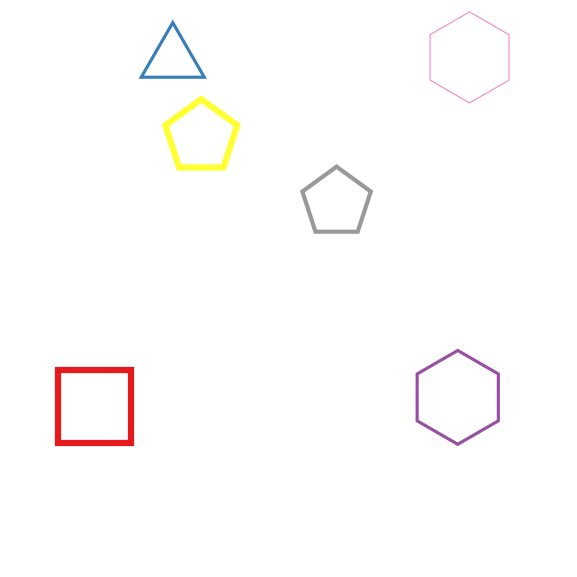[{"shape": "square", "thickness": 3, "radius": 0.32, "center": [0.163, 0.295]}, {"shape": "triangle", "thickness": 1.5, "radius": 0.32, "center": [0.299, 0.897]}, {"shape": "hexagon", "thickness": 1.5, "radius": 0.41, "center": [0.793, 0.311]}, {"shape": "pentagon", "thickness": 3, "radius": 0.33, "center": [0.349, 0.762]}, {"shape": "hexagon", "thickness": 0.5, "radius": 0.39, "center": [0.813, 0.9]}, {"shape": "pentagon", "thickness": 2, "radius": 0.31, "center": [0.583, 0.648]}]